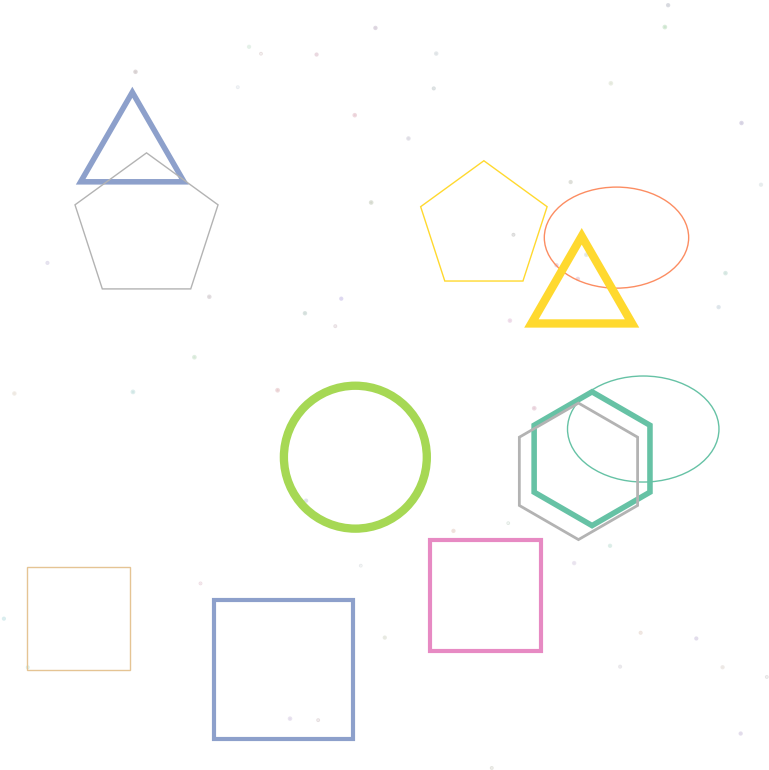[{"shape": "oval", "thickness": 0.5, "radius": 0.49, "center": [0.835, 0.443]}, {"shape": "hexagon", "thickness": 2, "radius": 0.43, "center": [0.769, 0.404]}, {"shape": "oval", "thickness": 0.5, "radius": 0.47, "center": [0.801, 0.691]}, {"shape": "triangle", "thickness": 2, "radius": 0.39, "center": [0.172, 0.803]}, {"shape": "square", "thickness": 1.5, "radius": 0.45, "center": [0.369, 0.13]}, {"shape": "square", "thickness": 1.5, "radius": 0.36, "center": [0.631, 0.227]}, {"shape": "circle", "thickness": 3, "radius": 0.46, "center": [0.461, 0.406]}, {"shape": "triangle", "thickness": 3, "radius": 0.38, "center": [0.755, 0.618]}, {"shape": "pentagon", "thickness": 0.5, "radius": 0.43, "center": [0.628, 0.705]}, {"shape": "square", "thickness": 0.5, "radius": 0.34, "center": [0.102, 0.197]}, {"shape": "pentagon", "thickness": 0.5, "radius": 0.49, "center": [0.19, 0.704]}, {"shape": "hexagon", "thickness": 1, "radius": 0.44, "center": [0.751, 0.388]}]